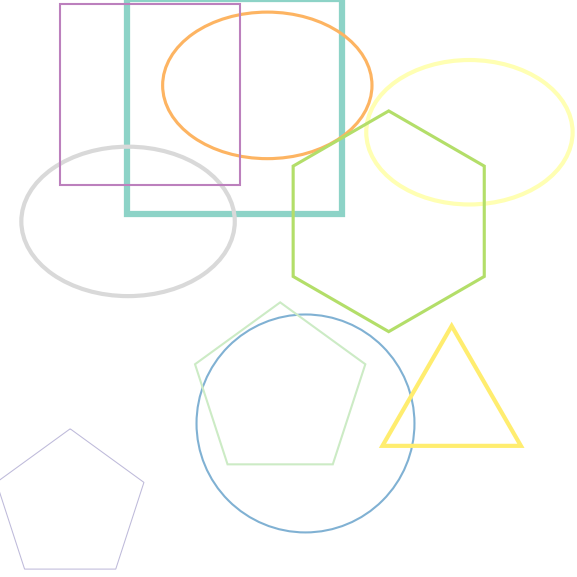[{"shape": "square", "thickness": 3, "radius": 0.93, "center": [0.406, 0.815]}, {"shape": "oval", "thickness": 2, "radius": 0.89, "center": [0.813, 0.77]}, {"shape": "pentagon", "thickness": 0.5, "radius": 0.67, "center": [0.122, 0.122]}, {"shape": "circle", "thickness": 1, "radius": 0.94, "center": [0.529, 0.266]}, {"shape": "oval", "thickness": 1.5, "radius": 0.91, "center": [0.463, 0.851]}, {"shape": "hexagon", "thickness": 1.5, "radius": 0.96, "center": [0.673, 0.616]}, {"shape": "oval", "thickness": 2, "radius": 0.92, "center": [0.222, 0.616]}, {"shape": "square", "thickness": 1, "radius": 0.78, "center": [0.259, 0.835]}, {"shape": "pentagon", "thickness": 1, "radius": 0.78, "center": [0.485, 0.321]}, {"shape": "triangle", "thickness": 2, "radius": 0.69, "center": [0.782, 0.296]}]